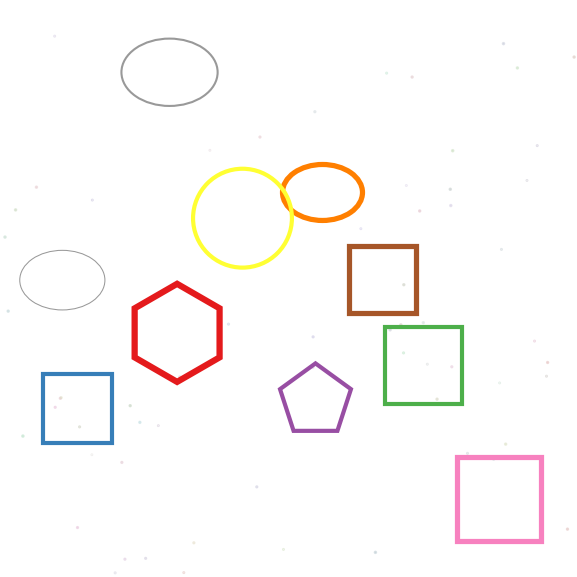[{"shape": "hexagon", "thickness": 3, "radius": 0.42, "center": [0.307, 0.423]}, {"shape": "square", "thickness": 2, "radius": 0.3, "center": [0.134, 0.292]}, {"shape": "square", "thickness": 2, "radius": 0.33, "center": [0.733, 0.366]}, {"shape": "pentagon", "thickness": 2, "radius": 0.32, "center": [0.546, 0.305]}, {"shape": "oval", "thickness": 2.5, "radius": 0.35, "center": [0.558, 0.666]}, {"shape": "circle", "thickness": 2, "radius": 0.43, "center": [0.42, 0.621]}, {"shape": "square", "thickness": 2.5, "radius": 0.29, "center": [0.662, 0.514]}, {"shape": "square", "thickness": 2.5, "radius": 0.36, "center": [0.864, 0.136]}, {"shape": "oval", "thickness": 0.5, "radius": 0.37, "center": [0.108, 0.514]}, {"shape": "oval", "thickness": 1, "radius": 0.42, "center": [0.294, 0.874]}]